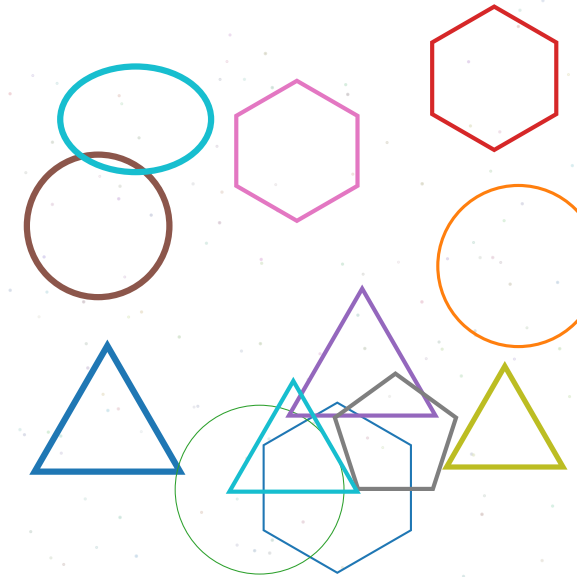[{"shape": "triangle", "thickness": 3, "radius": 0.73, "center": [0.186, 0.255]}, {"shape": "hexagon", "thickness": 1, "radius": 0.74, "center": [0.584, 0.155]}, {"shape": "circle", "thickness": 1.5, "radius": 0.7, "center": [0.898, 0.538]}, {"shape": "circle", "thickness": 0.5, "radius": 0.73, "center": [0.45, 0.151]}, {"shape": "hexagon", "thickness": 2, "radius": 0.62, "center": [0.856, 0.864]}, {"shape": "triangle", "thickness": 2, "radius": 0.73, "center": [0.627, 0.353]}, {"shape": "circle", "thickness": 3, "radius": 0.62, "center": [0.17, 0.608]}, {"shape": "hexagon", "thickness": 2, "radius": 0.61, "center": [0.514, 0.738]}, {"shape": "pentagon", "thickness": 2, "radius": 0.55, "center": [0.685, 0.242]}, {"shape": "triangle", "thickness": 2.5, "radius": 0.58, "center": [0.874, 0.249]}, {"shape": "triangle", "thickness": 2, "radius": 0.64, "center": [0.508, 0.212]}, {"shape": "oval", "thickness": 3, "radius": 0.65, "center": [0.235, 0.793]}]